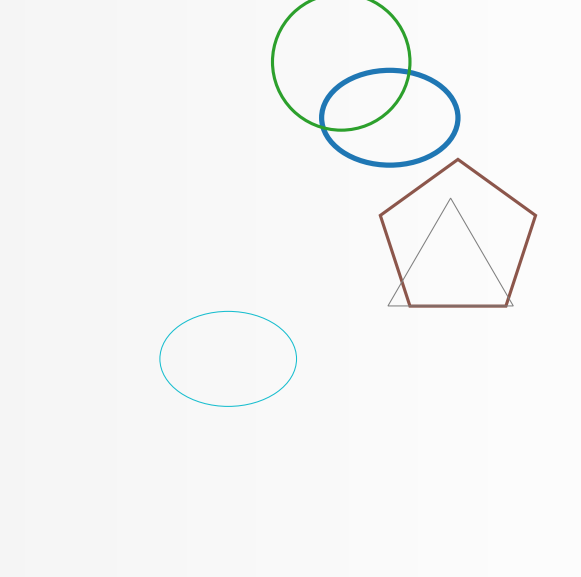[{"shape": "oval", "thickness": 2.5, "radius": 0.59, "center": [0.671, 0.795]}, {"shape": "circle", "thickness": 1.5, "radius": 0.59, "center": [0.587, 0.892]}, {"shape": "pentagon", "thickness": 1.5, "radius": 0.7, "center": [0.788, 0.583]}, {"shape": "triangle", "thickness": 0.5, "radius": 0.62, "center": [0.775, 0.532]}, {"shape": "oval", "thickness": 0.5, "radius": 0.59, "center": [0.393, 0.378]}]